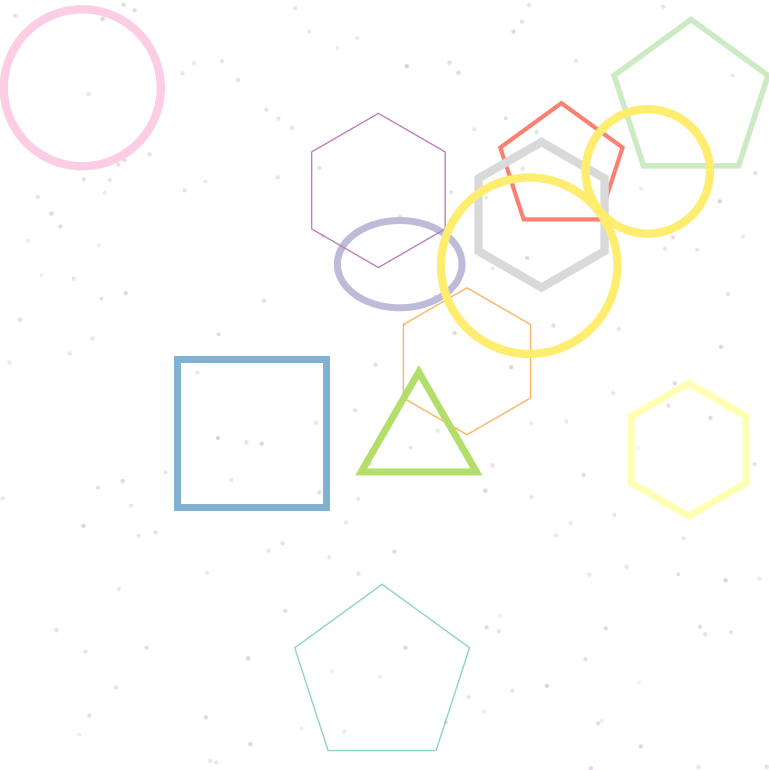[{"shape": "pentagon", "thickness": 0.5, "radius": 0.6, "center": [0.496, 0.122]}, {"shape": "hexagon", "thickness": 2.5, "radius": 0.43, "center": [0.894, 0.416]}, {"shape": "oval", "thickness": 2.5, "radius": 0.4, "center": [0.519, 0.657]}, {"shape": "pentagon", "thickness": 1.5, "radius": 0.42, "center": [0.729, 0.783]}, {"shape": "square", "thickness": 2.5, "radius": 0.48, "center": [0.326, 0.437]}, {"shape": "hexagon", "thickness": 0.5, "radius": 0.48, "center": [0.606, 0.531]}, {"shape": "triangle", "thickness": 2.5, "radius": 0.43, "center": [0.544, 0.43]}, {"shape": "circle", "thickness": 3, "radius": 0.51, "center": [0.107, 0.886]}, {"shape": "hexagon", "thickness": 3, "radius": 0.47, "center": [0.703, 0.721]}, {"shape": "hexagon", "thickness": 0.5, "radius": 0.5, "center": [0.491, 0.753]}, {"shape": "pentagon", "thickness": 2, "radius": 0.53, "center": [0.897, 0.87]}, {"shape": "circle", "thickness": 3, "radius": 0.4, "center": [0.841, 0.777]}, {"shape": "circle", "thickness": 3, "radius": 0.57, "center": [0.687, 0.655]}]